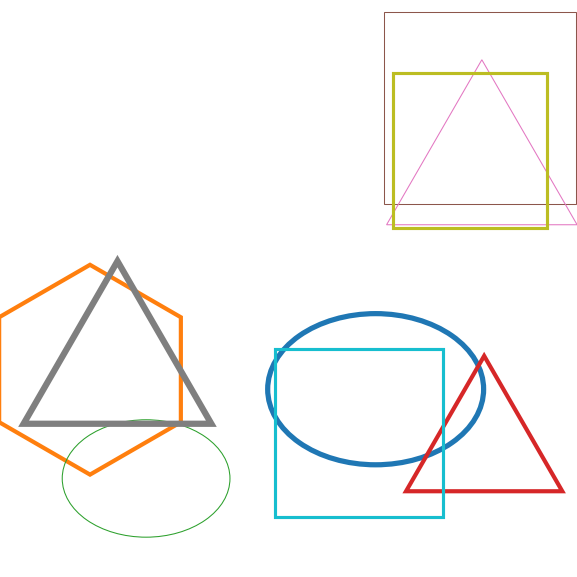[{"shape": "oval", "thickness": 2.5, "radius": 0.93, "center": [0.65, 0.325]}, {"shape": "hexagon", "thickness": 2, "radius": 0.91, "center": [0.156, 0.359]}, {"shape": "oval", "thickness": 0.5, "radius": 0.73, "center": [0.253, 0.171]}, {"shape": "triangle", "thickness": 2, "radius": 0.78, "center": [0.838, 0.227]}, {"shape": "square", "thickness": 0.5, "radius": 0.83, "center": [0.831, 0.812]}, {"shape": "triangle", "thickness": 0.5, "radius": 0.95, "center": [0.834, 0.705]}, {"shape": "triangle", "thickness": 3, "radius": 0.94, "center": [0.203, 0.359]}, {"shape": "square", "thickness": 1.5, "radius": 0.67, "center": [0.813, 0.739]}, {"shape": "square", "thickness": 1.5, "radius": 0.73, "center": [0.622, 0.249]}]